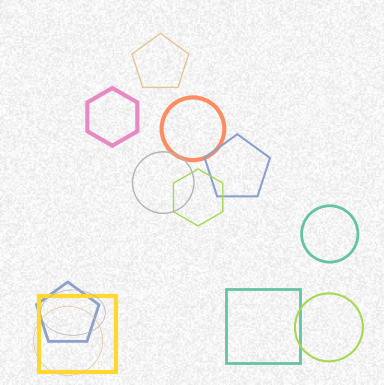[{"shape": "square", "thickness": 2, "radius": 0.48, "center": [0.683, 0.153]}, {"shape": "circle", "thickness": 2, "radius": 0.37, "center": [0.856, 0.392]}, {"shape": "circle", "thickness": 3, "radius": 0.41, "center": [0.501, 0.665]}, {"shape": "pentagon", "thickness": 2, "radius": 0.43, "center": [0.176, 0.182]}, {"shape": "pentagon", "thickness": 1.5, "radius": 0.45, "center": [0.616, 0.562]}, {"shape": "hexagon", "thickness": 3, "radius": 0.37, "center": [0.292, 0.696]}, {"shape": "circle", "thickness": 1.5, "radius": 0.44, "center": [0.854, 0.15]}, {"shape": "hexagon", "thickness": 1, "radius": 0.37, "center": [0.515, 0.487]}, {"shape": "square", "thickness": 3, "radius": 0.5, "center": [0.201, 0.133]}, {"shape": "pentagon", "thickness": 1, "radius": 0.39, "center": [0.416, 0.836]}, {"shape": "circle", "thickness": 0.5, "radius": 0.45, "center": [0.177, 0.115]}, {"shape": "oval", "thickness": 0.5, "radius": 0.42, "center": [0.189, 0.188]}, {"shape": "circle", "thickness": 1, "radius": 0.4, "center": [0.424, 0.526]}]